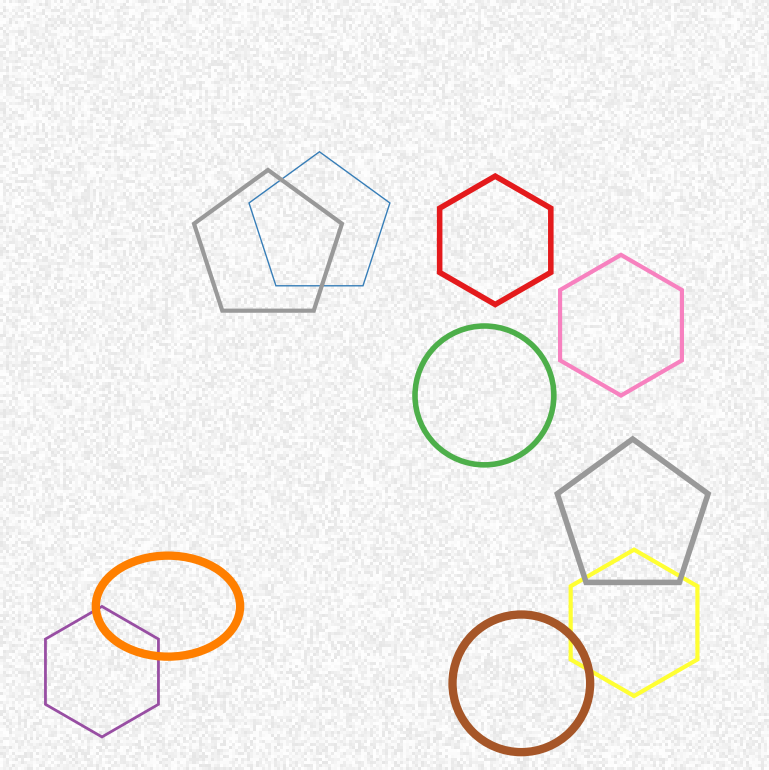[{"shape": "hexagon", "thickness": 2, "radius": 0.42, "center": [0.643, 0.688]}, {"shape": "pentagon", "thickness": 0.5, "radius": 0.48, "center": [0.415, 0.707]}, {"shape": "circle", "thickness": 2, "radius": 0.45, "center": [0.629, 0.486]}, {"shape": "hexagon", "thickness": 1, "radius": 0.42, "center": [0.132, 0.128]}, {"shape": "oval", "thickness": 3, "radius": 0.47, "center": [0.218, 0.213]}, {"shape": "hexagon", "thickness": 1.5, "radius": 0.48, "center": [0.823, 0.191]}, {"shape": "circle", "thickness": 3, "radius": 0.45, "center": [0.677, 0.113]}, {"shape": "hexagon", "thickness": 1.5, "radius": 0.46, "center": [0.806, 0.578]}, {"shape": "pentagon", "thickness": 1.5, "radius": 0.51, "center": [0.348, 0.678]}, {"shape": "pentagon", "thickness": 2, "radius": 0.51, "center": [0.822, 0.327]}]